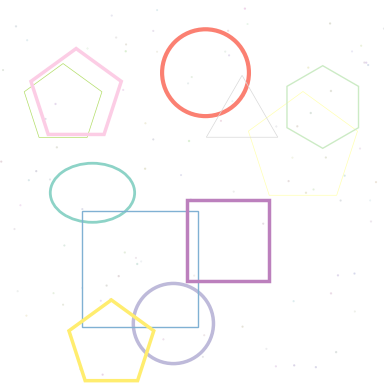[{"shape": "oval", "thickness": 2, "radius": 0.55, "center": [0.24, 0.499]}, {"shape": "pentagon", "thickness": 0.5, "radius": 0.75, "center": [0.787, 0.613]}, {"shape": "circle", "thickness": 2.5, "radius": 0.52, "center": [0.45, 0.16]}, {"shape": "circle", "thickness": 3, "radius": 0.56, "center": [0.534, 0.811]}, {"shape": "square", "thickness": 1, "radius": 0.75, "center": [0.363, 0.301]}, {"shape": "pentagon", "thickness": 0.5, "radius": 0.53, "center": [0.164, 0.729]}, {"shape": "pentagon", "thickness": 2.5, "radius": 0.62, "center": [0.198, 0.751]}, {"shape": "triangle", "thickness": 0.5, "radius": 0.54, "center": [0.629, 0.697]}, {"shape": "square", "thickness": 2.5, "radius": 0.53, "center": [0.592, 0.376]}, {"shape": "hexagon", "thickness": 1, "radius": 0.54, "center": [0.838, 0.722]}, {"shape": "pentagon", "thickness": 2.5, "radius": 0.58, "center": [0.289, 0.105]}]